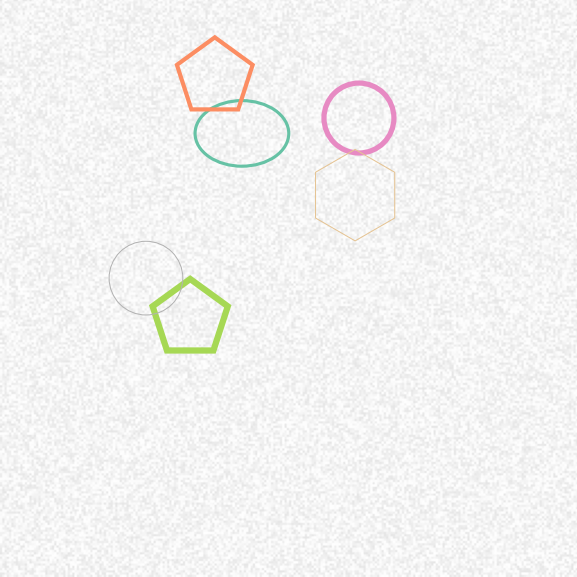[{"shape": "oval", "thickness": 1.5, "radius": 0.41, "center": [0.419, 0.768]}, {"shape": "pentagon", "thickness": 2, "radius": 0.34, "center": [0.372, 0.865]}, {"shape": "circle", "thickness": 2.5, "radius": 0.3, "center": [0.622, 0.795]}, {"shape": "pentagon", "thickness": 3, "radius": 0.34, "center": [0.329, 0.448]}, {"shape": "hexagon", "thickness": 0.5, "radius": 0.4, "center": [0.615, 0.661]}, {"shape": "circle", "thickness": 0.5, "radius": 0.32, "center": [0.253, 0.518]}]